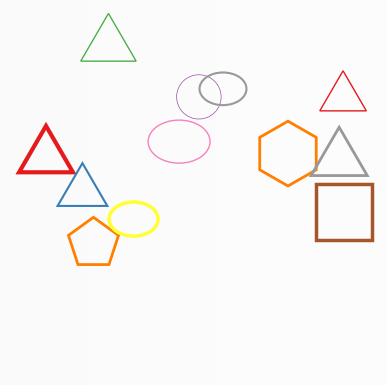[{"shape": "triangle", "thickness": 3, "radius": 0.4, "center": [0.119, 0.593]}, {"shape": "triangle", "thickness": 1, "radius": 0.35, "center": [0.885, 0.747]}, {"shape": "triangle", "thickness": 1.5, "radius": 0.37, "center": [0.213, 0.502]}, {"shape": "triangle", "thickness": 1, "radius": 0.41, "center": [0.28, 0.882]}, {"shape": "circle", "thickness": 0.5, "radius": 0.29, "center": [0.513, 0.748]}, {"shape": "hexagon", "thickness": 2, "radius": 0.42, "center": [0.743, 0.601]}, {"shape": "pentagon", "thickness": 2, "radius": 0.34, "center": [0.241, 0.368]}, {"shape": "oval", "thickness": 2.5, "radius": 0.32, "center": [0.345, 0.431]}, {"shape": "square", "thickness": 2.5, "radius": 0.36, "center": [0.887, 0.449]}, {"shape": "oval", "thickness": 1, "radius": 0.4, "center": [0.462, 0.632]}, {"shape": "triangle", "thickness": 2, "radius": 0.42, "center": [0.875, 0.586]}, {"shape": "oval", "thickness": 1.5, "radius": 0.3, "center": [0.575, 0.769]}]